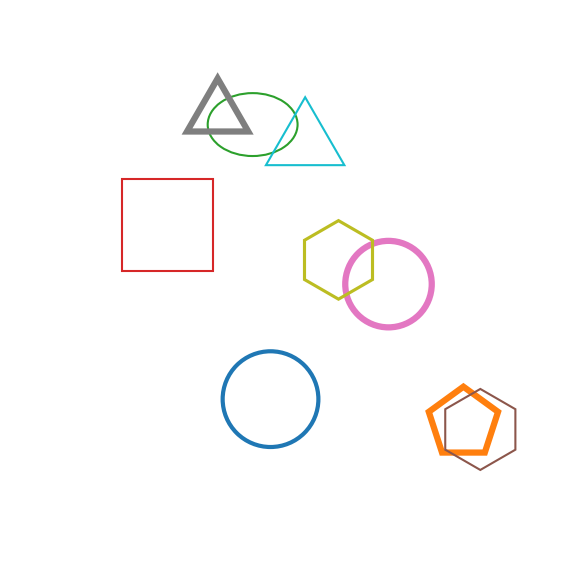[{"shape": "circle", "thickness": 2, "radius": 0.41, "center": [0.468, 0.308]}, {"shape": "pentagon", "thickness": 3, "radius": 0.32, "center": [0.802, 0.266]}, {"shape": "oval", "thickness": 1, "radius": 0.39, "center": [0.437, 0.783]}, {"shape": "square", "thickness": 1, "radius": 0.39, "center": [0.29, 0.609]}, {"shape": "hexagon", "thickness": 1, "radius": 0.35, "center": [0.832, 0.256]}, {"shape": "circle", "thickness": 3, "radius": 0.37, "center": [0.673, 0.507]}, {"shape": "triangle", "thickness": 3, "radius": 0.31, "center": [0.377, 0.802]}, {"shape": "hexagon", "thickness": 1.5, "radius": 0.34, "center": [0.586, 0.549]}, {"shape": "triangle", "thickness": 1, "radius": 0.39, "center": [0.528, 0.752]}]